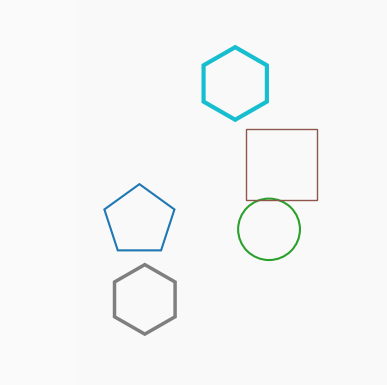[{"shape": "pentagon", "thickness": 1.5, "radius": 0.48, "center": [0.36, 0.427]}, {"shape": "circle", "thickness": 1.5, "radius": 0.4, "center": [0.694, 0.404]}, {"shape": "square", "thickness": 1, "radius": 0.46, "center": [0.726, 0.573]}, {"shape": "hexagon", "thickness": 2.5, "radius": 0.45, "center": [0.374, 0.222]}, {"shape": "hexagon", "thickness": 3, "radius": 0.47, "center": [0.607, 0.783]}]